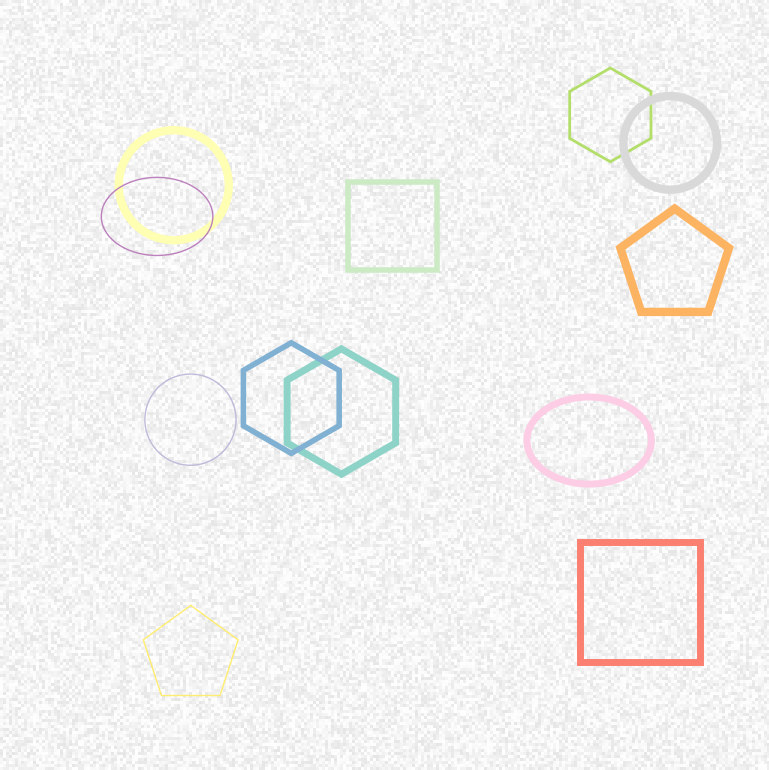[{"shape": "hexagon", "thickness": 2.5, "radius": 0.41, "center": [0.443, 0.466]}, {"shape": "circle", "thickness": 3, "radius": 0.36, "center": [0.226, 0.759]}, {"shape": "circle", "thickness": 0.5, "radius": 0.3, "center": [0.247, 0.455]}, {"shape": "square", "thickness": 2.5, "radius": 0.39, "center": [0.831, 0.218]}, {"shape": "hexagon", "thickness": 2, "radius": 0.36, "center": [0.378, 0.483]}, {"shape": "pentagon", "thickness": 3, "radius": 0.37, "center": [0.876, 0.655]}, {"shape": "hexagon", "thickness": 1, "radius": 0.3, "center": [0.793, 0.851]}, {"shape": "oval", "thickness": 2.5, "radius": 0.4, "center": [0.765, 0.428]}, {"shape": "circle", "thickness": 3, "radius": 0.3, "center": [0.87, 0.814]}, {"shape": "oval", "thickness": 0.5, "radius": 0.36, "center": [0.204, 0.719]}, {"shape": "square", "thickness": 2, "radius": 0.29, "center": [0.51, 0.707]}, {"shape": "pentagon", "thickness": 0.5, "radius": 0.32, "center": [0.248, 0.149]}]